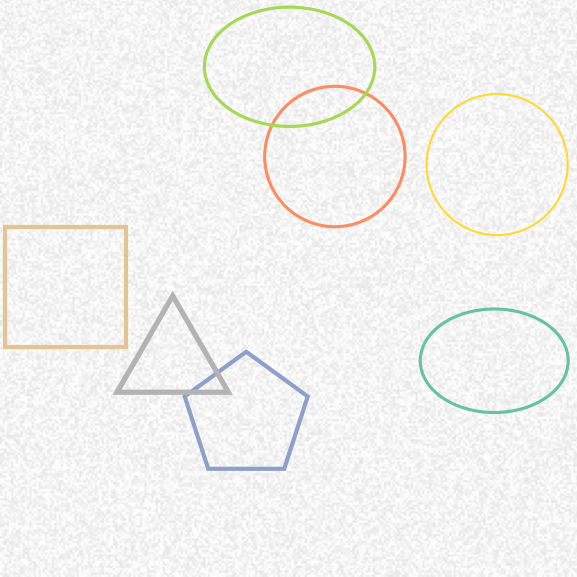[{"shape": "oval", "thickness": 1.5, "radius": 0.64, "center": [0.856, 0.374]}, {"shape": "circle", "thickness": 1.5, "radius": 0.61, "center": [0.58, 0.728]}, {"shape": "pentagon", "thickness": 2, "radius": 0.56, "center": [0.426, 0.278]}, {"shape": "oval", "thickness": 1.5, "radius": 0.74, "center": [0.501, 0.883]}, {"shape": "circle", "thickness": 1, "radius": 0.61, "center": [0.861, 0.714]}, {"shape": "square", "thickness": 2, "radius": 0.52, "center": [0.114, 0.502]}, {"shape": "triangle", "thickness": 2.5, "radius": 0.56, "center": [0.299, 0.376]}]